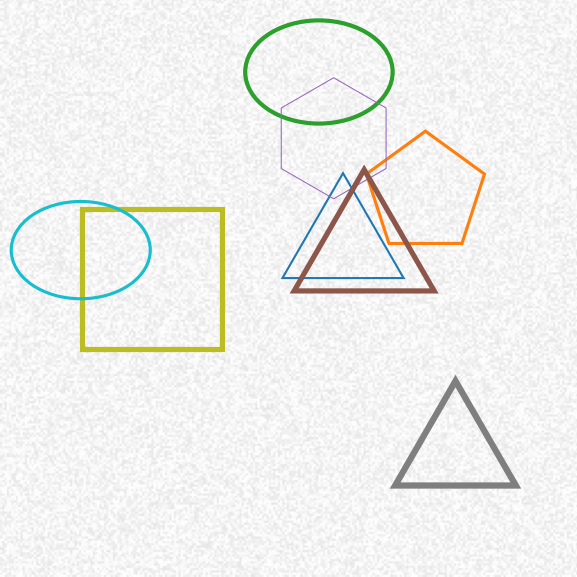[{"shape": "triangle", "thickness": 1, "radius": 0.61, "center": [0.594, 0.578]}, {"shape": "pentagon", "thickness": 1.5, "radius": 0.54, "center": [0.737, 0.665]}, {"shape": "oval", "thickness": 2, "radius": 0.64, "center": [0.552, 0.874]}, {"shape": "hexagon", "thickness": 0.5, "radius": 0.52, "center": [0.578, 0.76]}, {"shape": "triangle", "thickness": 2.5, "radius": 0.7, "center": [0.631, 0.565]}, {"shape": "triangle", "thickness": 3, "radius": 0.6, "center": [0.789, 0.219]}, {"shape": "square", "thickness": 2.5, "radius": 0.61, "center": [0.263, 0.517]}, {"shape": "oval", "thickness": 1.5, "radius": 0.6, "center": [0.14, 0.566]}]